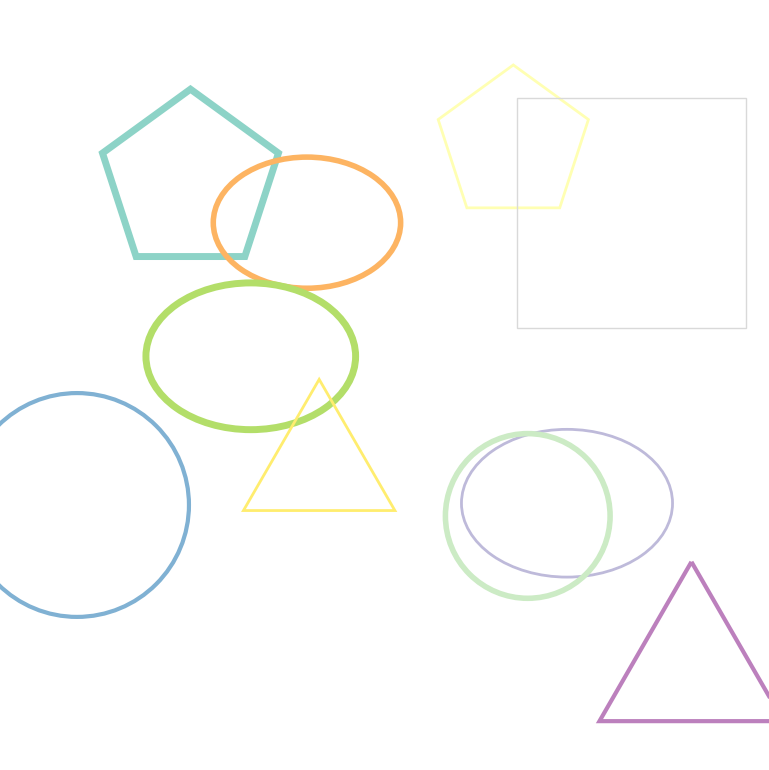[{"shape": "pentagon", "thickness": 2.5, "radius": 0.6, "center": [0.247, 0.764]}, {"shape": "pentagon", "thickness": 1, "radius": 0.51, "center": [0.667, 0.813]}, {"shape": "oval", "thickness": 1, "radius": 0.69, "center": [0.736, 0.346]}, {"shape": "circle", "thickness": 1.5, "radius": 0.73, "center": [0.1, 0.344]}, {"shape": "oval", "thickness": 2, "radius": 0.61, "center": [0.399, 0.711]}, {"shape": "oval", "thickness": 2.5, "radius": 0.68, "center": [0.326, 0.537]}, {"shape": "square", "thickness": 0.5, "radius": 0.75, "center": [0.82, 0.723]}, {"shape": "triangle", "thickness": 1.5, "radius": 0.69, "center": [0.898, 0.132]}, {"shape": "circle", "thickness": 2, "radius": 0.53, "center": [0.685, 0.33]}, {"shape": "triangle", "thickness": 1, "radius": 0.57, "center": [0.415, 0.394]}]